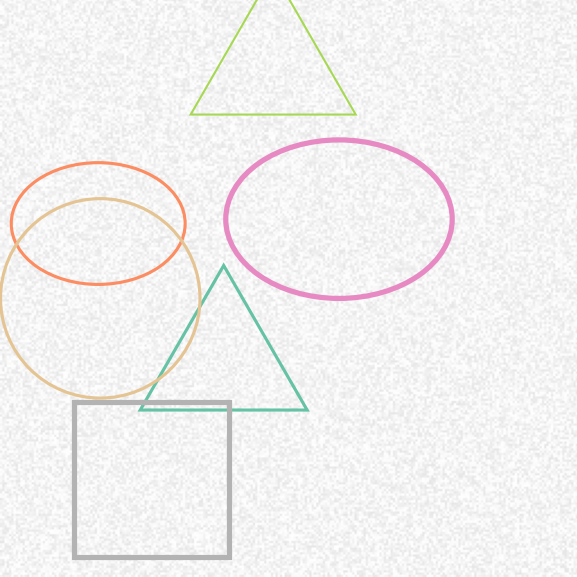[{"shape": "triangle", "thickness": 1.5, "radius": 0.83, "center": [0.387, 0.373]}, {"shape": "oval", "thickness": 1.5, "radius": 0.75, "center": [0.17, 0.612]}, {"shape": "oval", "thickness": 2.5, "radius": 0.98, "center": [0.587, 0.62]}, {"shape": "triangle", "thickness": 1, "radius": 0.83, "center": [0.473, 0.883]}, {"shape": "circle", "thickness": 1.5, "radius": 0.86, "center": [0.174, 0.482]}, {"shape": "square", "thickness": 2.5, "radius": 0.67, "center": [0.263, 0.169]}]